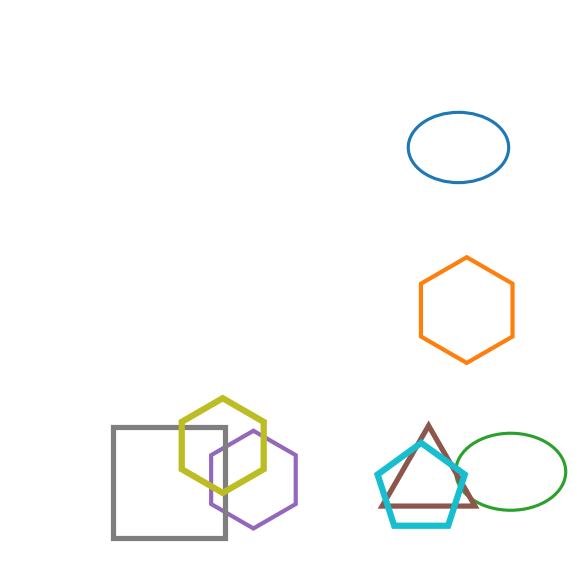[{"shape": "oval", "thickness": 1.5, "radius": 0.43, "center": [0.794, 0.744]}, {"shape": "hexagon", "thickness": 2, "radius": 0.46, "center": [0.808, 0.462]}, {"shape": "oval", "thickness": 1.5, "radius": 0.48, "center": [0.884, 0.182]}, {"shape": "hexagon", "thickness": 2, "radius": 0.42, "center": [0.439, 0.169]}, {"shape": "triangle", "thickness": 2.5, "radius": 0.46, "center": [0.742, 0.169]}, {"shape": "square", "thickness": 2.5, "radius": 0.48, "center": [0.293, 0.164]}, {"shape": "hexagon", "thickness": 3, "radius": 0.41, "center": [0.386, 0.228]}, {"shape": "pentagon", "thickness": 3, "radius": 0.4, "center": [0.729, 0.153]}]